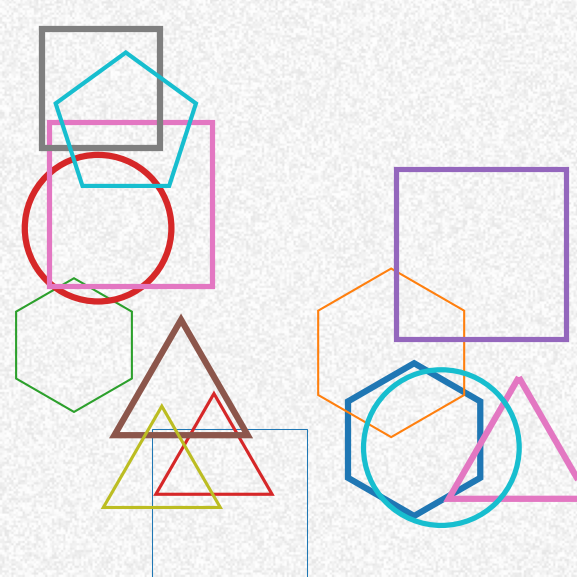[{"shape": "square", "thickness": 0.5, "radius": 0.67, "center": [0.397, 0.121]}, {"shape": "hexagon", "thickness": 3, "radius": 0.66, "center": [0.717, 0.238]}, {"shape": "hexagon", "thickness": 1, "radius": 0.73, "center": [0.677, 0.388]}, {"shape": "hexagon", "thickness": 1, "radius": 0.58, "center": [0.128, 0.402]}, {"shape": "circle", "thickness": 3, "radius": 0.63, "center": [0.17, 0.604]}, {"shape": "triangle", "thickness": 1.5, "radius": 0.58, "center": [0.37, 0.201]}, {"shape": "square", "thickness": 2.5, "radius": 0.74, "center": [0.833, 0.559]}, {"shape": "triangle", "thickness": 3, "radius": 0.67, "center": [0.314, 0.312]}, {"shape": "square", "thickness": 2.5, "radius": 0.71, "center": [0.226, 0.646]}, {"shape": "triangle", "thickness": 3, "radius": 0.7, "center": [0.898, 0.206]}, {"shape": "square", "thickness": 3, "radius": 0.51, "center": [0.175, 0.846]}, {"shape": "triangle", "thickness": 1.5, "radius": 0.58, "center": [0.28, 0.179]}, {"shape": "circle", "thickness": 2.5, "radius": 0.67, "center": [0.764, 0.224]}, {"shape": "pentagon", "thickness": 2, "radius": 0.64, "center": [0.218, 0.781]}]